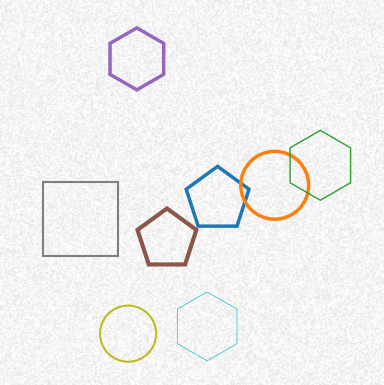[{"shape": "pentagon", "thickness": 2.5, "radius": 0.43, "center": [0.565, 0.482]}, {"shape": "circle", "thickness": 2.5, "radius": 0.44, "center": [0.714, 0.519]}, {"shape": "hexagon", "thickness": 1, "radius": 0.45, "center": [0.832, 0.571]}, {"shape": "hexagon", "thickness": 2.5, "radius": 0.4, "center": [0.355, 0.847]}, {"shape": "pentagon", "thickness": 3, "radius": 0.4, "center": [0.434, 0.378]}, {"shape": "square", "thickness": 1.5, "radius": 0.48, "center": [0.208, 0.431]}, {"shape": "circle", "thickness": 1.5, "radius": 0.36, "center": [0.333, 0.133]}, {"shape": "hexagon", "thickness": 0.5, "radius": 0.45, "center": [0.538, 0.152]}]